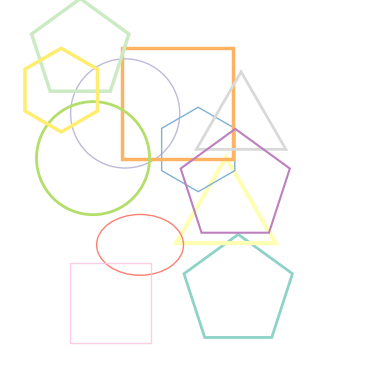[{"shape": "pentagon", "thickness": 2, "radius": 0.74, "center": [0.619, 0.243]}, {"shape": "triangle", "thickness": 3, "radius": 0.74, "center": [0.587, 0.443]}, {"shape": "circle", "thickness": 1, "radius": 0.71, "center": [0.325, 0.705]}, {"shape": "oval", "thickness": 1, "radius": 0.56, "center": [0.364, 0.364]}, {"shape": "hexagon", "thickness": 1, "radius": 0.55, "center": [0.515, 0.612]}, {"shape": "square", "thickness": 2.5, "radius": 0.72, "center": [0.461, 0.732]}, {"shape": "circle", "thickness": 2, "radius": 0.73, "center": [0.242, 0.589]}, {"shape": "square", "thickness": 1, "radius": 0.52, "center": [0.287, 0.213]}, {"shape": "triangle", "thickness": 2, "radius": 0.67, "center": [0.626, 0.679]}, {"shape": "pentagon", "thickness": 1.5, "radius": 0.75, "center": [0.611, 0.516]}, {"shape": "pentagon", "thickness": 2.5, "radius": 0.66, "center": [0.208, 0.871]}, {"shape": "hexagon", "thickness": 2.5, "radius": 0.54, "center": [0.159, 0.766]}]